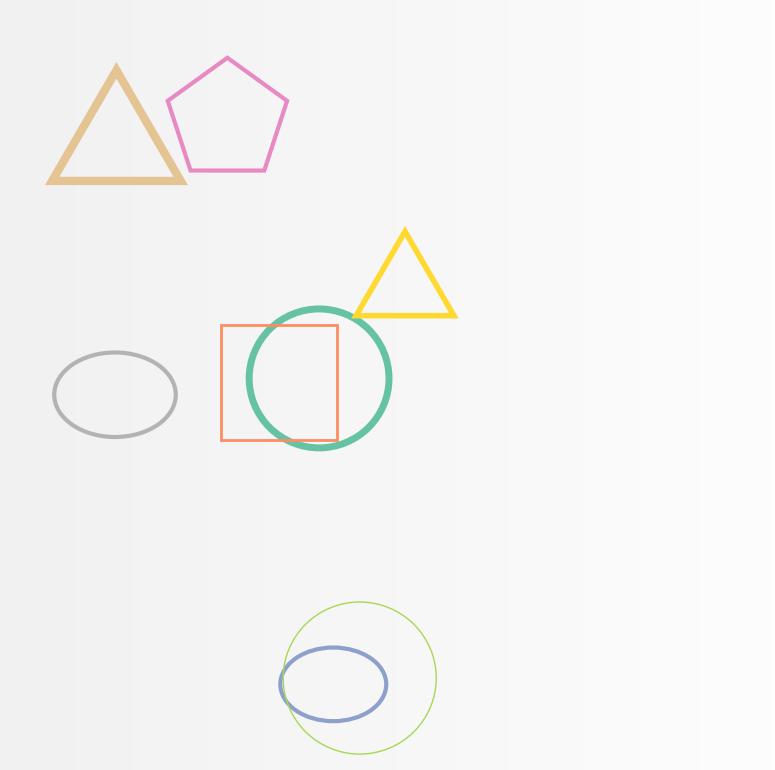[{"shape": "circle", "thickness": 2.5, "radius": 0.45, "center": [0.412, 0.509]}, {"shape": "square", "thickness": 1, "radius": 0.37, "center": [0.36, 0.503]}, {"shape": "oval", "thickness": 1.5, "radius": 0.34, "center": [0.43, 0.111]}, {"shape": "pentagon", "thickness": 1.5, "radius": 0.4, "center": [0.293, 0.844]}, {"shape": "circle", "thickness": 0.5, "radius": 0.49, "center": [0.464, 0.119]}, {"shape": "triangle", "thickness": 2, "radius": 0.36, "center": [0.523, 0.626]}, {"shape": "triangle", "thickness": 3, "radius": 0.48, "center": [0.15, 0.813]}, {"shape": "oval", "thickness": 1.5, "radius": 0.39, "center": [0.148, 0.487]}]